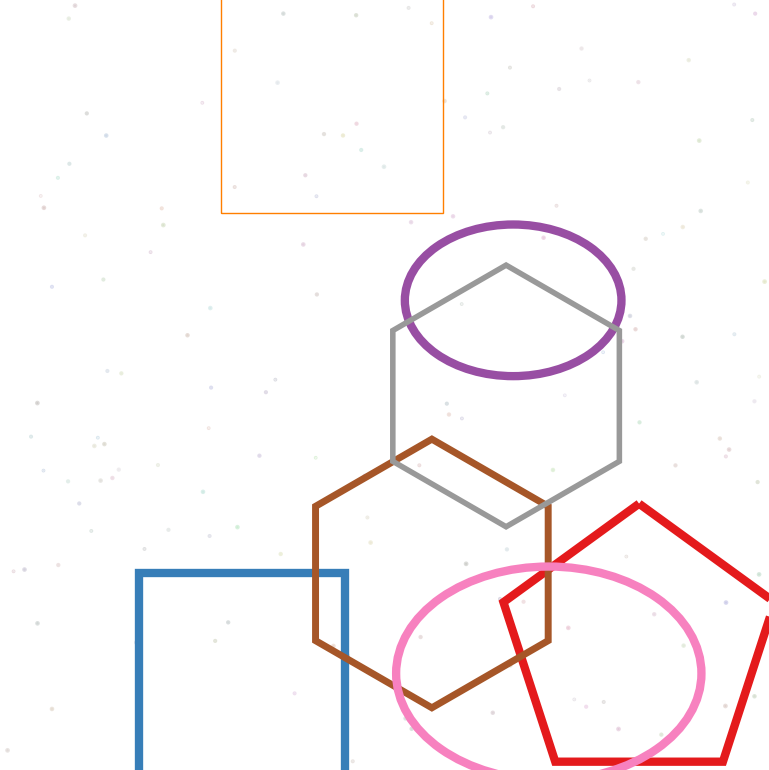[{"shape": "pentagon", "thickness": 3, "radius": 0.93, "center": [0.83, 0.161]}, {"shape": "square", "thickness": 3, "radius": 0.67, "center": [0.314, 0.122]}, {"shape": "oval", "thickness": 3, "radius": 0.7, "center": [0.666, 0.61]}, {"shape": "square", "thickness": 0.5, "radius": 0.72, "center": [0.431, 0.867]}, {"shape": "hexagon", "thickness": 2.5, "radius": 0.87, "center": [0.561, 0.255]}, {"shape": "oval", "thickness": 3, "radius": 0.99, "center": [0.713, 0.125]}, {"shape": "hexagon", "thickness": 2, "radius": 0.85, "center": [0.657, 0.486]}]